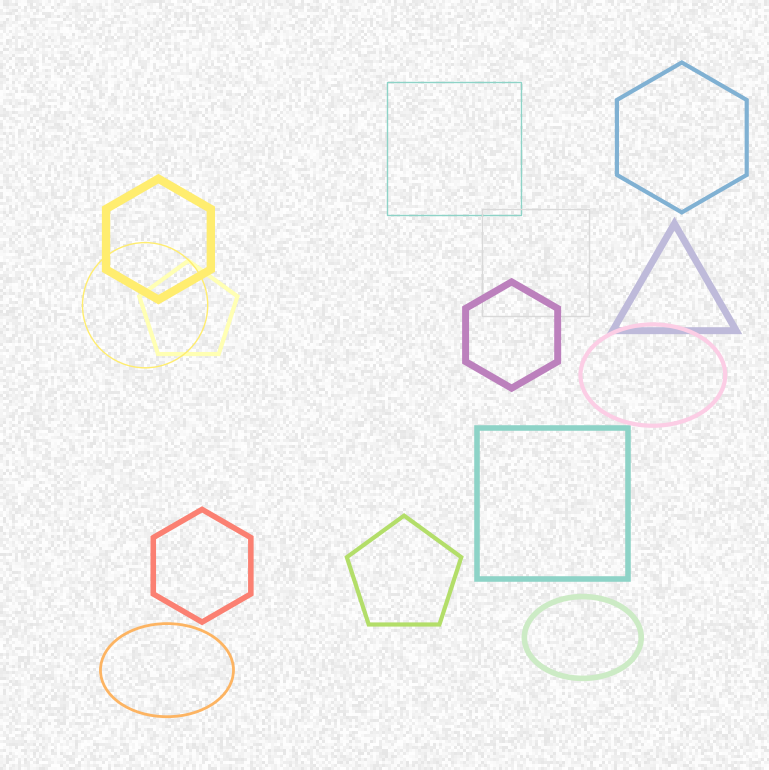[{"shape": "square", "thickness": 2, "radius": 0.49, "center": [0.718, 0.346]}, {"shape": "square", "thickness": 0.5, "radius": 0.43, "center": [0.59, 0.807]}, {"shape": "pentagon", "thickness": 1.5, "radius": 0.34, "center": [0.245, 0.594]}, {"shape": "triangle", "thickness": 2.5, "radius": 0.46, "center": [0.876, 0.617]}, {"shape": "hexagon", "thickness": 2, "radius": 0.37, "center": [0.262, 0.265]}, {"shape": "hexagon", "thickness": 1.5, "radius": 0.49, "center": [0.885, 0.822]}, {"shape": "oval", "thickness": 1, "radius": 0.43, "center": [0.217, 0.13]}, {"shape": "pentagon", "thickness": 1.5, "radius": 0.39, "center": [0.525, 0.252]}, {"shape": "oval", "thickness": 1.5, "radius": 0.47, "center": [0.848, 0.513]}, {"shape": "square", "thickness": 0.5, "radius": 0.35, "center": [0.696, 0.659]}, {"shape": "hexagon", "thickness": 2.5, "radius": 0.35, "center": [0.664, 0.565]}, {"shape": "oval", "thickness": 2, "radius": 0.38, "center": [0.757, 0.172]}, {"shape": "circle", "thickness": 0.5, "radius": 0.41, "center": [0.188, 0.604]}, {"shape": "hexagon", "thickness": 3, "radius": 0.39, "center": [0.206, 0.689]}]